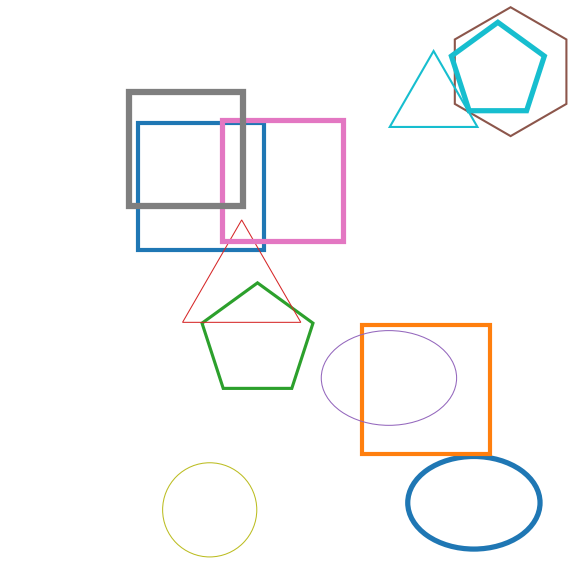[{"shape": "square", "thickness": 2, "radius": 0.55, "center": [0.348, 0.676]}, {"shape": "oval", "thickness": 2.5, "radius": 0.57, "center": [0.821, 0.129]}, {"shape": "square", "thickness": 2, "radius": 0.55, "center": [0.737, 0.325]}, {"shape": "pentagon", "thickness": 1.5, "radius": 0.51, "center": [0.446, 0.408]}, {"shape": "triangle", "thickness": 0.5, "radius": 0.59, "center": [0.418, 0.5]}, {"shape": "oval", "thickness": 0.5, "radius": 0.59, "center": [0.673, 0.345]}, {"shape": "hexagon", "thickness": 1, "radius": 0.56, "center": [0.884, 0.875]}, {"shape": "square", "thickness": 2.5, "radius": 0.53, "center": [0.489, 0.687]}, {"shape": "square", "thickness": 3, "radius": 0.49, "center": [0.321, 0.741]}, {"shape": "circle", "thickness": 0.5, "radius": 0.41, "center": [0.363, 0.116]}, {"shape": "triangle", "thickness": 1, "radius": 0.44, "center": [0.751, 0.823]}, {"shape": "pentagon", "thickness": 2.5, "radius": 0.42, "center": [0.862, 0.876]}]